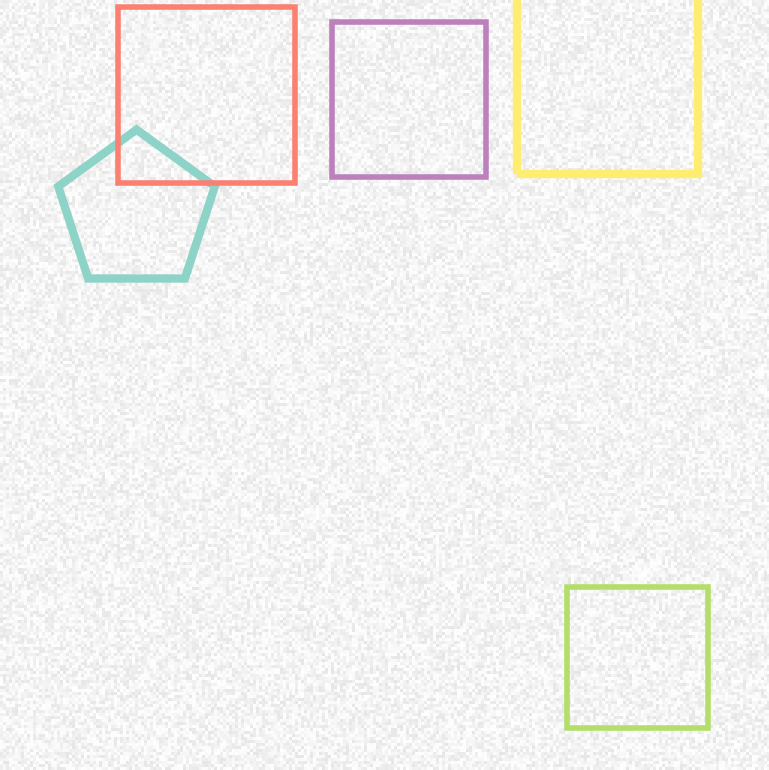[{"shape": "pentagon", "thickness": 3, "radius": 0.53, "center": [0.177, 0.725]}, {"shape": "square", "thickness": 2, "radius": 0.57, "center": [0.268, 0.877]}, {"shape": "square", "thickness": 2, "radius": 0.46, "center": [0.828, 0.146]}, {"shape": "square", "thickness": 2, "radius": 0.5, "center": [0.531, 0.871]}, {"shape": "square", "thickness": 3, "radius": 0.59, "center": [0.789, 0.891]}]